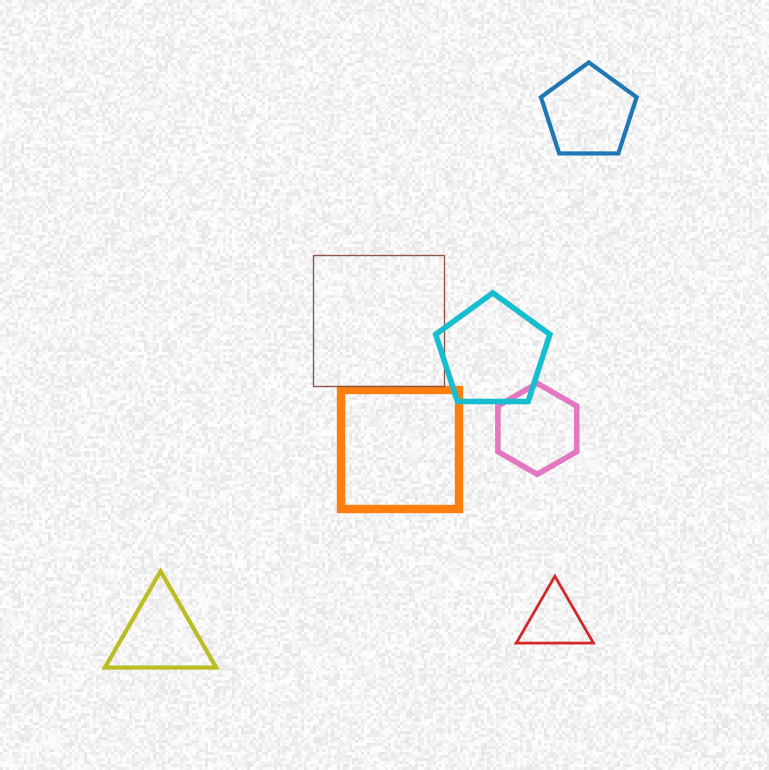[{"shape": "pentagon", "thickness": 1.5, "radius": 0.33, "center": [0.765, 0.854]}, {"shape": "square", "thickness": 3, "radius": 0.39, "center": [0.519, 0.417]}, {"shape": "triangle", "thickness": 1, "radius": 0.29, "center": [0.721, 0.194]}, {"shape": "square", "thickness": 0.5, "radius": 0.43, "center": [0.492, 0.583]}, {"shape": "hexagon", "thickness": 2, "radius": 0.3, "center": [0.698, 0.443]}, {"shape": "triangle", "thickness": 1.5, "radius": 0.42, "center": [0.209, 0.175]}, {"shape": "pentagon", "thickness": 2, "radius": 0.39, "center": [0.64, 0.542]}]